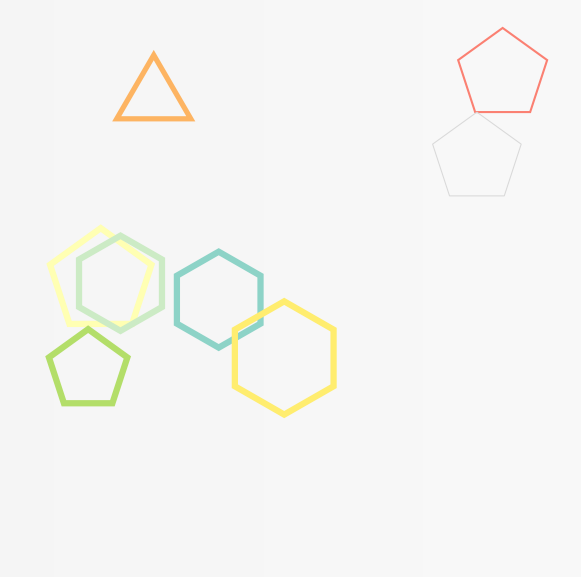[{"shape": "hexagon", "thickness": 3, "radius": 0.42, "center": [0.376, 0.48]}, {"shape": "pentagon", "thickness": 3, "radius": 0.46, "center": [0.173, 0.512]}, {"shape": "pentagon", "thickness": 1, "radius": 0.4, "center": [0.865, 0.87]}, {"shape": "triangle", "thickness": 2.5, "radius": 0.37, "center": [0.265, 0.83]}, {"shape": "pentagon", "thickness": 3, "radius": 0.35, "center": [0.152, 0.358]}, {"shape": "pentagon", "thickness": 0.5, "radius": 0.4, "center": [0.82, 0.725]}, {"shape": "hexagon", "thickness": 3, "radius": 0.41, "center": [0.207, 0.509]}, {"shape": "hexagon", "thickness": 3, "radius": 0.49, "center": [0.489, 0.379]}]